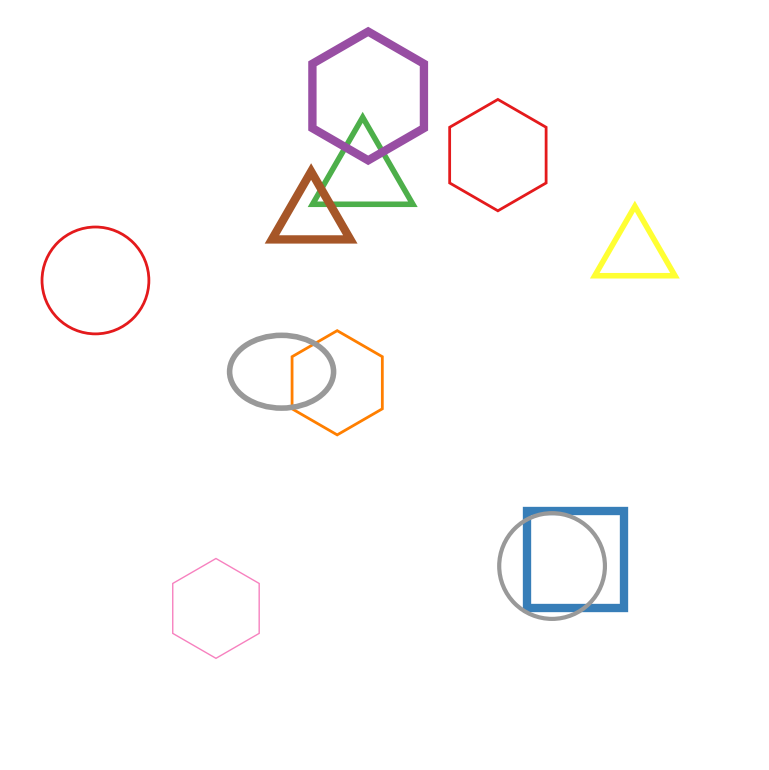[{"shape": "hexagon", "thickness": 1, "radius": 0.36, "center": [0.647, 0.799]}, {"shape": "circle", "thickness": 1, "radius": 0.35, "center": [0.124, 0.636]}, {"shape": "square", "thickness": 3, "radius": 0.32, "center": [0.748, 0.273]}, {"shape": "triangle", "thickness": 2, "radius": 0.38, "center": [0.471, 0.772]}, {"shape": "hexagon", "thickness": 3, "radius": 0.42, "center": [0.478, 0.875]}, {"shape": "hexagon", "thickness": 1, "radius": 0.34, "center": [0.438, 0.503]}, {"shape": "triangle", "thickness": 2, "radius": 0.3, "center": [0.824, 0.672]}, {"shape": "triangle", "thickness": 3, "radius": 0.29, "center": [0.404, 0.718]}, {"shape": "hexagon", "thickness": 0.5, "radius": 0.32, "center": [0.28, 0.21]}, {"shape": "circle", "thickness": 1.5, "radius": 0.34, "center": [0.717, 0.265]}, {"shape": "oval", "thickness": 2, "radius": 0.34, "center": [0.366, 0.517]}]